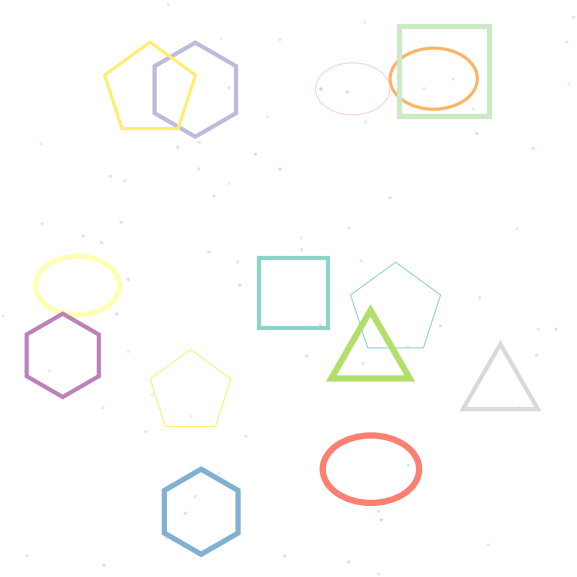[{"shape": "square", "thickness": 2, "radius": 0.3, "center": [0.509, 0.492]}, {"shape": "pentagon", "thickness": 0.5, "radius": 0.41, "center": [0.685, 0.463]}, {"shape": "oval", "thickness": 2.5, "radius": 0.36, "center": [0.134, 0.505]}, {"shape": "hexagon", "thickness": 2, "radius": 0.41, "center": [0.338, 0.844]}, {"shape": "oval", "thickness": 3, "radius": 0.42, "center": [0.642, 0.187]}, {"shape": "hexagon", "thickness": 2.5, "radius": 0.37, "center": [0.348, 0.113]}, {"shape": "oval", "thickness": 1.5, "radius": 0.38, "center": [0.751, 0.863]}, {"shape": "triangle", "thickness": 3, "radius": 0.39, "center": [0.642, 0.383]}, {"shape": "oval", "thickness": 0.5, "radius": 0.32, "center": [0.611, 0.845]}, {"shape": "triangle", "thickness": 2, "radius": 0.38, "center": [0.867, 0.328]}, {"shape": "hexagon", "thickness": 2, "radius": 0.36, "center": [0.109, 0.384]}, {"shape": "square", "thickness": 2.5, "radius": 0.39, "center": [0.769, 0.876]}, {"shape": "pentagon", "thickness": 1.5, "radius": 0.41, "center": [0.26, 0.843]}, {"shape": "pentagon", "thickness": 0.5, "radius": 0.37, "center": [0.33, 0.32]}]